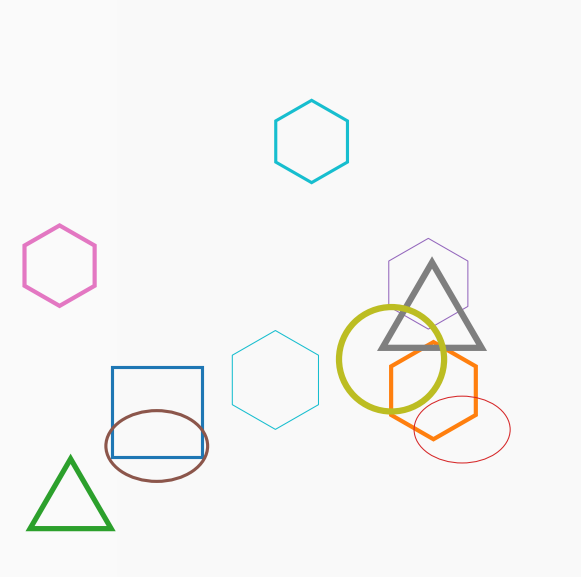[{"shape": "square", "thickness": 1.5, "radius": 0.39, "center": [0.27, 0.286]}, {"shape": "hexagon", "thickness": 2, "radius": 0.42, "center": [0.746, 0.323]}, {"shape": "triangle", "thickness": 2.5, "radius": 0.4, "center": [0.121, 0.124]}, {"shape": "oval", "thickness": 0.5, "radius": 0.41, "center": [0.795, 0.255]}, {"shape": "hexagon", "thickness": 0.5, "radius": 0.39, "center": [0.737, 0.508]}, {"shape": "oval", "thickness": 1.5, "radius": 0.44, "center": [0.27, 0.227]}, {"shape": "hexagon", "thickness": 2, "radius": 0.35, "center": [0.102, 0.539]}, {"shape": "triangle", "thickness": 3, "radius": 0.49, "center": [0.743, 0.446]}, {"shape": "circle", "thickness": 3, "radius": 0.45, "center": [0.674, 0.377]}, {"shape": "hexagon", "thickness": 1.5, "radius": 0.36, "center": [0.536, 0.754]}, {"shape": "hexagon", "thickness": 0.5, "radius": 0.43, "center": [0.474, 0.341]}]